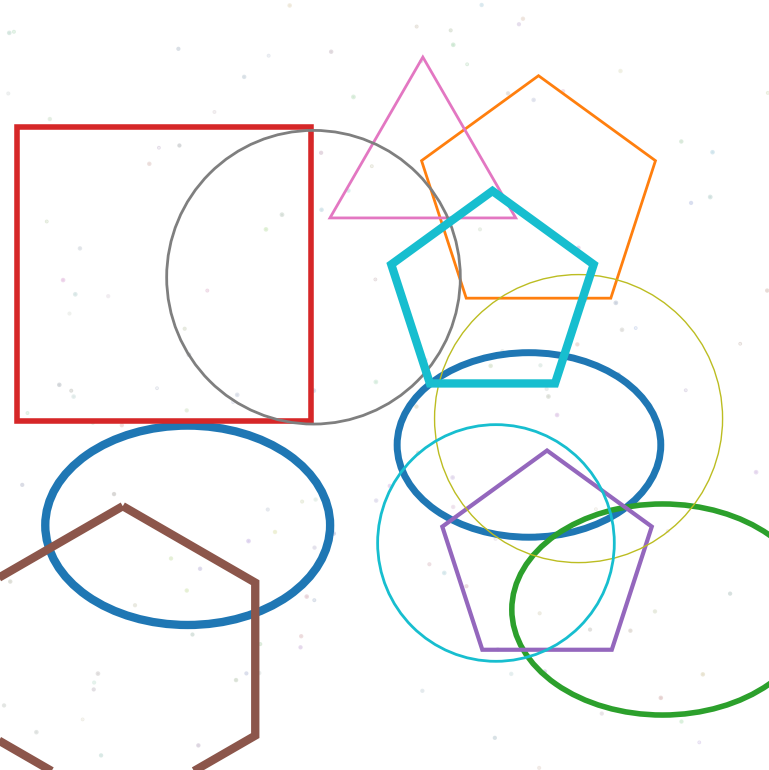[{"shape": "oval", "thickness": 2.5, "radius": 0.86, "center": [0.687, 0.422]}, {"shape": "oval", "thickness": 3, "radius": 0.92, "center": [0.244, 0.318]}, {"shape": "pentagon", "thickness": 1, "radius": 0.8, "center": [0.699, 0.742]}, {"shape": "oval", "thickness": 2, "radius": 0.98, "center": [0.86, 0.208]}, {"shape": "square", "thickness": 2, "radius": 0.96, "center": [0.213, 0.644]}, {"shape": "pentagon", "thickness": 1.5, "radius": 0.72, "center": [0.71, 0.272]}, {"shape": "hexagon", "thickness": 3, "radius": 0.99, "center": [0.159, 0.144]}, {"shape": "triangle", "thickness": 1, "radius": 0.7, "center": [0.549, 0.787]}, {"shape": "circle", "thickness": 1, "radius": 0.95, "center": [0.407, 0.64]}, {"shape": "circle", "thickness": 0.5, "radius": 0.94, "center": [0.751, 0.456]}, {"shape": "pentagon", "thickness": 3, "radius": 0.69, "center": [0.64, 0.614]}, {"shape": "circle", "thickness": 1, "radius": 0.77, "center": [0.644, 0.295]}]